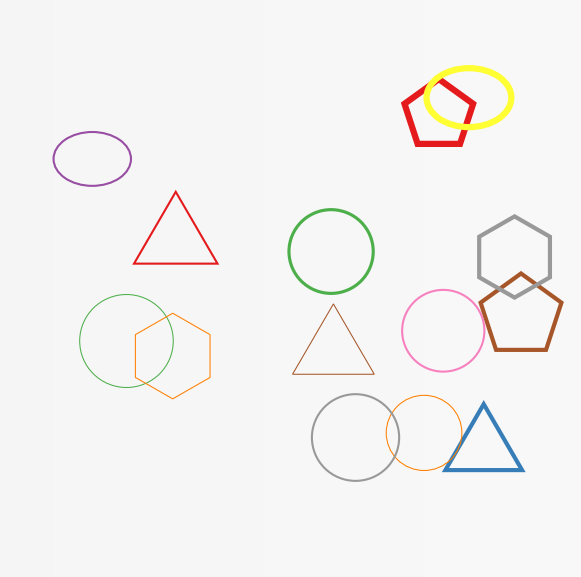[{"shape": "pentagon", "thickness": 3, "radius": 0.31, "center": [0.755, 0.8]}, {"shape": "triangle", "thickness": 1, "radius": 0.41, "center": [0.302, 0.584]}, {"shape": "triangle", "thickness": 2, "radius": 0.38, "center": [0.832, 0.223]}, {"shape": "circle", "thickness": 1.5, "radius": 0.36, "center": [0.57, 0.564]}, {"shape": "circle", "thickness": 0.5, "radius": 0.4, "center": [0.218, 0.409]}, {"shape": "oval", "thickness": 1, "radius": 0.33, "center": [0.159, 0.724]}, {"shape": "hexagon", "thickness": 0.5, "radius": 0.37, "center": [0.297, 0.383]}, {"shape": "circle", "thickness": 0.5, "radius": 0.33, "center": [0.73, 0.25]}, {"shape": "oval", "thickness": 3, "radius": 0.36, "center": [0.807, 0.83]}, {"shape": "triangle", "thickness": 0.5, "radius": 0.41, "center": [0.574, 0.392]}, {"shape": "pentagon", "thickness": 2, "radius": 0.37, "center": [0.896, 0.452]}, {"shape": "circle", "thickness": 1, "radius": 0.35, "center": [0.763, 0.426]}, {"shape": "hexagon", "thickness": 2, "radius": 0.35, "center": [0.885, 0.554]}, {"shape": "circle", "thickness": 1, "radius": 0.38, "center": [0.612, 0.242]}]